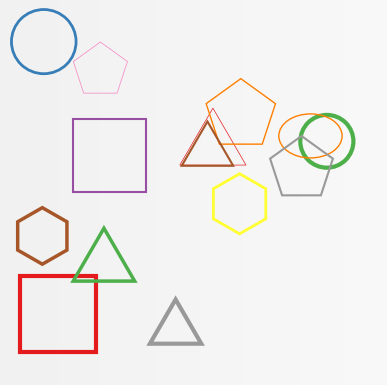[{"shape": "triangle", "thickness": 0.5, "radius": 0.49, "center": [0.549, 0.621]}, {"shape": "square", "thickness": 3, "radius": 0.49, "center": [0.149, 0.185]}, {"shape": "circle", "thickness": 2, "radius": 0.42, "center": [0.113, 0.892]}, {"shape": "triangle", "thickness": 2.5, "radius": 0.46, "center": [0.268, 0.316]}, {"shape": "circle", "thickness": 3, "radius": 0.34, "center": [0.843, 0.633]}, {"shape": "square", "thickness": 1.5, "radius": 0.47, "center": [0.283, 0.596]}, {"shape": "oval", "thickness": 1, "radius": 0.41, "center": [0.801, 0.647]}, {"shape": "pentagon", "thickness": 1, "radius": 0.47, "center": [0.621, 0.702]}, {"shape": "hexagon", "thickness": 2, "radius": 0.39, "center": [0.618, 0.471]}, {"shape": "hexagon", "thickness": 2.5, "radius": 0.37, "center": [0.109, 0.387]}, {"shape": "triangle", "thickness": 1.5, "radius": 0.38, "center": [0.535, 0.608]}, {"shape": "pentagon", "thickness": 0.5, "radius": 0.37, "center": [0.259, 0.817]}, {"shape": "pentagon", "thickness": 1.5, "radius": 0.43, "center": [0.778, 0.562]}, {"shape": "triangle", "thickness": 3, "radius": 0.38, "center": [0.453, 0.146]}]